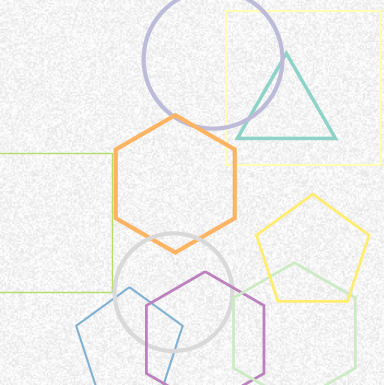[{"shape": "triangle", "thickness": 2.5, "radius": 0.74, "center": [0.744, 0.714]}, {"shape": "square", "thickness": 1.5, "radius": 1.0, "center": [0.788, 0.771]}, {"shape": "circle", "thickness": 3, "radius": 0.9, "center": [0.553, 0.846]}, {"shape": "pentagon", "thickness": 1.5, "radius": 0.73, "center": [0.336, 0.109]}, {"shape": "hexagon", "thickness": 3, "radius": 0.89, "center": [0.455, 0.522]}, {"shape": "square", "thickness": 1, "radius": 0.9, "center": [0.11, 0.422]}, {"shape": "circle", "thickness": 3, "radius": 0.76, "center": [0.451, 0.241]}, {"shape": "hexagon", "thickness": 2, "radius": 0.88, "center": [0.533, 0.118]}, {"shape": "hexagon", "thickness": 2, "radius": 0.91, "center": [0.765, 0.135]}, {"shape": "pentagon", "thickness": 2, "radius": 0.77, "center": [0.812, 0.342]}]